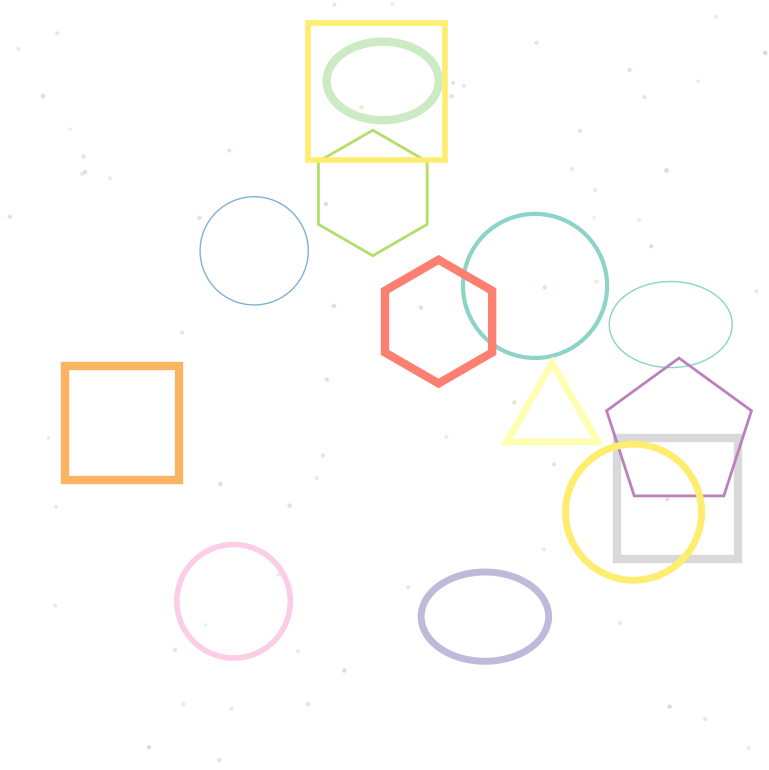[{"shape": "circle", "thickness": 1.5, "radius": 0.47, "center": [0.695, 0.629]}, {"shape": "oval", "thickness": 0.5, "radius": 0.4, "center": [0.871, 0.579]}, {"shape": "triangle", "thickness": 2.5, "radius": 0.34, "center": [0.717, 0.46]}, {"shape": "oval", "thickness": 2.5, "radius": 0.41, "center": [0.63, 0.199]}, {"shape": "hexagon", "thickness": 3, "radius": 0.4, "center": [0.57, 0.582]}, {"shape": "circle", "thickness": 0.5, "radius": 0.35, "center": [0.33, 0.674]}, {"shape": "square", "thickness": 3, "radius": 0.37, "center": [0.159, 0.45]}, {"shape": "hexagon", "thickness": 1, "radius": 0.41, "center": [0.484, 0.749]}, {"shape": "circle", "thickness": 2, "radius": 0.37, "center": [0.303, 0.219]}, {"shape": "square", "thickness": 3, "radius": 0.39, "center": [0.88, 0.353]}, {"shape": "pentagon", "thickness": 1, "radius": 0.49, "center": [0.882, 0.436]}, {"shape": "oval", "thickness": 3, "radius": 0.36, "center": [0.497, 0.895]}, {"shape": "circle", "thickness": 2.5, "radius": 0.44, "center": [0.823, 0.335]}, {"shape": "square", "thickness": 2, "radius": 0.44, "center": [0.489, 0.881]}]